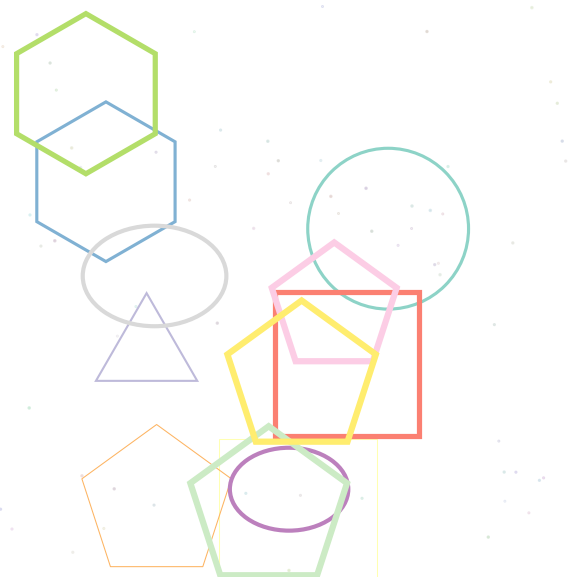[{"shape": "circle", "thickness": 1.5, "radius": 0.7, "center": [0.672, 0.603]}, {"shape": "square", "thickness": 0.5, "radius": 0.68, "center": [0.515, 0.102]}, {"shape": "triangle", "thickness": 1, "radius": 0.51, "center": [0.254, 0.39]}, {"shape": "square", "thickness": 2.5, "radius": 0.62, "center": [0.601, 0.369]}, {"shape": "hexagon", "thickness": 1.5, "radius": 0.69, "center": [0.183, 0.684]}, {"shape": "pentagon", "thickness": 0.5, "radius": 0.68, "center": [0.271, 0.128]}, {"shape": "hexagon", "thickness": 2.5, "radius": 0.69, "center": [0.149, 0.837]}, {"shape": "pentagon", "thickness": 3, "radius": 0.57, "center": [0.579, 0.466]}, {"shape": "oval", "thickness": 2, "radius": 0.62, "center": [0.268, 0.521]}, {"shape": "oval", "thickness": 2, "radius": 0.51, "center": [0.501, 0.152]}, {"shape": "pentagon", "thickness": 3, "radius": 0.71, "center": [0.465, 0.118]}, {"shape": "pentagon", "thickness": 3, "radius": 0.68, "center": [0.522, 0.344]}]